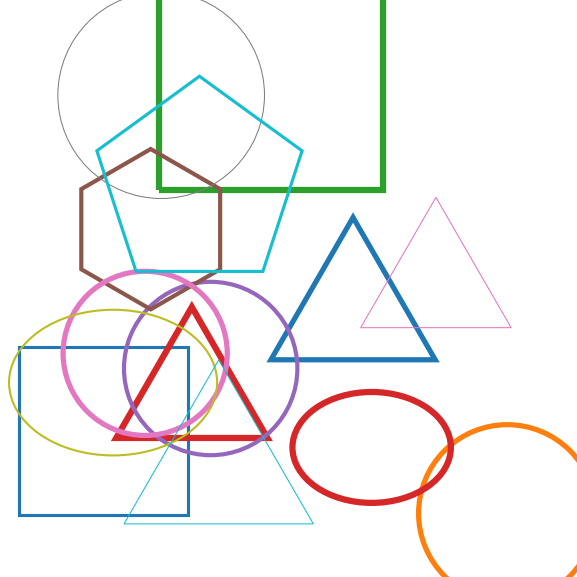[{"shape": "triangle", "thickness": 2.5, "radius": 0.82, "center": [0.611, 0.458]}, {"shape": "square", "thickness": 1.5, "radius": 0.73, "center": [0.179, 0.253]}, {"shape": "circle", "thickness": 2.5, "radius": 0.77, "center": [0.878, 0.11]}, {"shape": "square", "thickness": 3, "radius": 0.97, "center": [0.47, 0.864]}, {"shape": "oval", "thickness": 3, "radius": 0.69, "center": [0.644, 0.224]}, {"shape": "triangle", "thickness": 3, "radius": 0.76, "center": [0.332, 0.316]}, {"shape": "circle", "thickness": 2, "radius": 0.75, "center": [0.365, 0.361]}, {"shape": "hexagon", "thickness": 2, "radius": 0.69, "center": [0.261, 0.602]}, {"shape": "triangle", "thickness": 0.5, "radius": 0.75, "center": [0.755, 0.507]}, {"shape": "circle", "thickness": 2.5, "radius": 0.71, "center": [0.251, 0.387]}, {"shape": "circle", "thickness": 0.5, "radius": 0.89, "center": [0.279, 0.834]}, {"shape": "oval", "thickness": 1, "radius": 0.9, "center": [0.196, 0.337]}, {"shape": "triangle", "thickness": 0.5, "radius": 0.95, "center": [0.379, 0.187]}, {"shape": "pentagon", "thickness": 1.5, "radius": 0.93, "center": [0.345, 0.68]}]